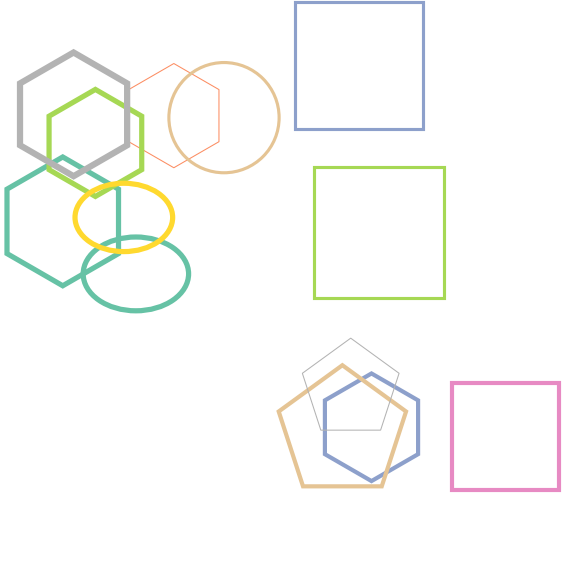[{"shape": "hexagon", "thickness": 2.5, "radius": 0.56, "center": [0.109, 0.616]}, {"shape": "oval", "thickness": 2.5, "radius": 0.46, "center": [0.235, 0.525]}, {"shape": "hexagon", "thickness": 0.5, "radius": 0.45, "center": [0.301, 0.799]}, {"shape": "hexagon", "thickness": 2, "radius": 0.47, "center": [0.643, 0.259]}, {"shape": "square", "thickness": 1.5, "radius": 0.55, "center": [0.621, 0.886]}, {"shape": "square", "thickness": 2, "radius": 0.46, "center": [0.876, 0.243]}, {"shape": "square", "thickness": 1.5, "radius": 0.57, "center": [0.656, 0.596]}, {"shape": "hexagon", "thickness": 2.5, "radius": 0.46, "center": [0.165, 0.752]}, {"shape": "oval", "thickness": 2.5, "radius": 0.42, "center": [0.214, 0.623]}, {"shape": "circle", "thickness": 1.5, "radius": 0.48, "center": [0.388, 0.795]}, {"shape": "pentagon", "thickness": 2, "radius": 0.58, "center": [0.593, 0.251]}, {"shape": "hexagon", "thickness": 3, "radius": 0.54, "center": [0.127, 0.801]}, {"shape": "pentagon", "thickness": 0.5, "radius": 0.44, "center": [0.607, 0.326]}]